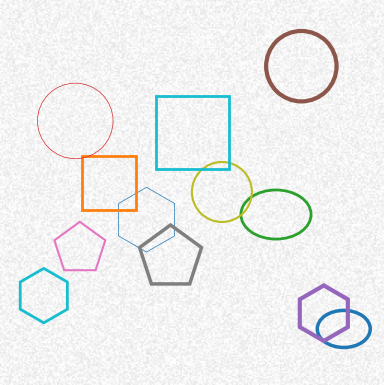[{"shape": "oval", "thickness": 2.5, "radius": 0.34, "center": [0.893, 0.146]}, {"shape": "hexagon", "thickness": 0.5, "radius": 0.42, "center": [0.381, 0.429]}, {"shape": "square", "thickness": 2, "radius": 0.35, "center": [0.284, 0.524]}, {"shape": "oval", "thickness": 2, "radius": 0.46, "center": [0.717, 0.443]}, {"shape": "circle", "thickness": 0.5, "radius": 0.49, "center": [0.196, 0.686]}, {"shape": "hexagon", "thickness": 3, "radius": 0.36, "center": [0.841, 0.186]}, {"shape": "circle", "thickness": 3, "radius": 0.46, "center": [0.783, 0.828]}, {"shape": "pentagon", "thickness": 1.5, "radius": 0.35, "center": [0.207, 0.354]}, {"shape": "pentagon", "thickness": 2.5, "radius": 0.42, "center": [0.443, 0.331]}, {"shape": "circle", "thickness": 1.5, "radius": 0.39, "center": [0.576, 0.501]}, {"shape": "hexagon", "thickness": 2, "radius": 0.35, "center": [0.114, 0.232]}, {"shape": "square", "thickness": 2, "radius": 0.47, "center": [0.5, 0.657]}]